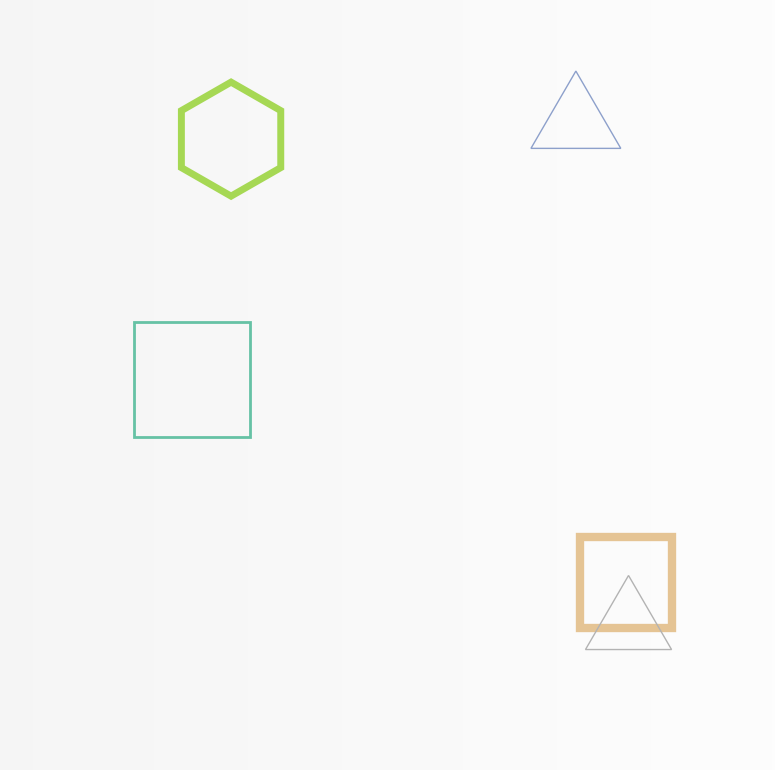[{"shape": "square", "thickness": 1, "radius": 0.37, "center": [0.248, 0.508]}, {"shape": "triangle", "thickness": 0.5, "radius": 0.33, "center": [0.743, 0.841]}, {"shape": "hexagon", "thickness": 2.5, "radius": 0.37, "center": [0.298, 0.819]}, {"shape": "square", "thickness": 3, "radius": 0.29, "center": [0.808, 0.244]}, {"shape": "triangle", "thickness": 0.5, "radius": 0.32, "center": [0.811, 0.189]}]